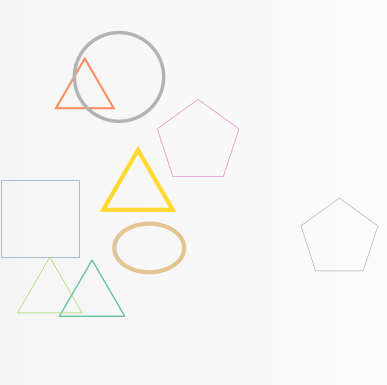[{"shape": "triangle", "thickness": 1, "radius": 0.49, "center": [0.238, 0.227]}, {"shape": "triangle", "thickness": 1.5, "radius": 0.43, "center": [0.219, 0.762]}, {"shape": "square", "thickness": 0.5, "radius": 0.5, "center": [0.103, 0.433]}, {"shape": "pentagon", "thickness": 0.5, "radius": 0.55, "center": [0.511, 0.631]}, {"shape": "triangle", "thickness": 0.5, "radius": 0.48, "center": [0.128, 0.235]}, {"shape": "triangle", "thickness": 3, "radius": 0.52, "center": [0.356, 0.507]}, {"shape": "oval", "thickness": 3, "radius": 0.45, "center": [0.385, 0.356]}, {"shape": "circle", "thickness": 2.5, "radius": 0.58, "center": [0.307, 0.8]}, {"shape": "pentagon", "thickness": 0.5, "radius": 0.52, "center": [0.876, 0.381]}]